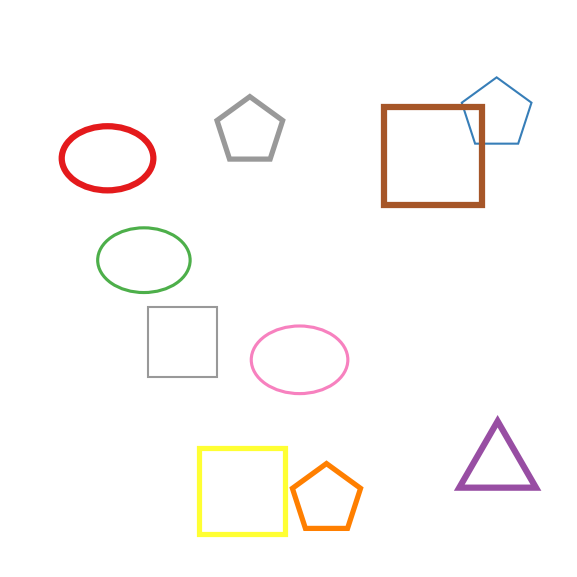[{"shape": "oval", "thickness": 3, "radius": 0.4, "center": [0.186, 0.725]}, {"shape": "pentagon", "thickness": 1, "radius": 0.32, "center": [0.86, 0.802]}, {"shape": "oval", "thickness": 1.5, "radius": 0.4, "center": [0.249, 0.549]}, {"shape": "triangle", "thickness": 3, "radius": 0.38, "center": [0.862, 0.193]}, {"shape": "pentagon", "thickness": 2.5, "radius": 0.31, "center": [0.565, 0.134]}, {"shape": "square", "thickness": 2.5, "radius": 0.37, "center": [0.419, 0.149]}, {"shape": "square", "thickness": 3, "radius": 0.43, "center": [0.75, 0.729]}, {"shape": "oval", "thickness": 1.5, "radius": 0.42, "center": [0.519, 0.376]}, {"shape": "pentagon", "thickness": 2.5, "radius": 0.3, "center": [0.433, 0.772]}, {"shape": "square", "thickness": 1, "radius": 0.3, "center": [0.316, 0.407]}]